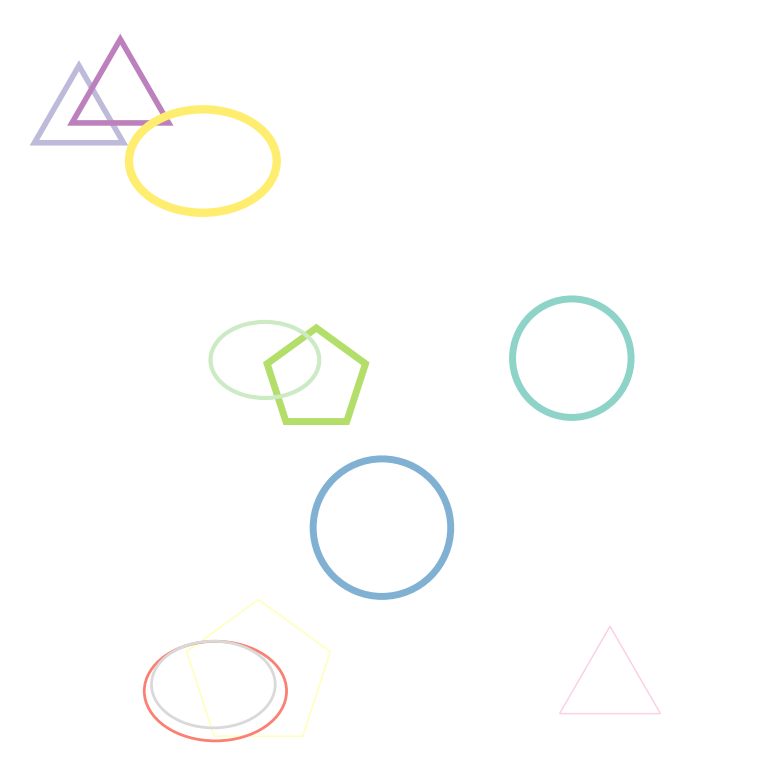[{"shape": "circle", "thickness": 2.5, "radius": 0.38, "center": [0.743, 0.535]}, {"shape": "pentagon", "thickness": 0.5, "radius": 0.49, "center": [0.336, 0.123]}, {"shape": "triangle", "thickness": 2, "radius": 0.33, "center": [0.103, 0.848]}, {"shape": "oval", "thickness": 1, "radius": 0.46, "center": [0.28, 0.102]}, {"shape": "circle", "thickness": 2.5, "radius": 0.45, "center": [0.496, 0.315]}, {"shape": "pentagon", "thickness": 2.5, "radius": 0.34, "center": [0.411, 0.507]}, {"shape": "triangle", "thickness": 0.5, "radius": 0.38, "center": [0.792, 0.111]}, {"shape": "oval", "thickness": 1, "radius": 0.4, "center": [0.277, 0.111]}, {"shape": "triangle", "thickness": 2, "radius": 0.36, "center": [0.156, 0.877]}, {"shape": "oval", "thickness": 1.5, "radius": 0.35, "center": [0.344, 0.533]}, {"shape": "oval", "thickness": 3, "radius": 0.48, "center": [0.263, 0.791]}]